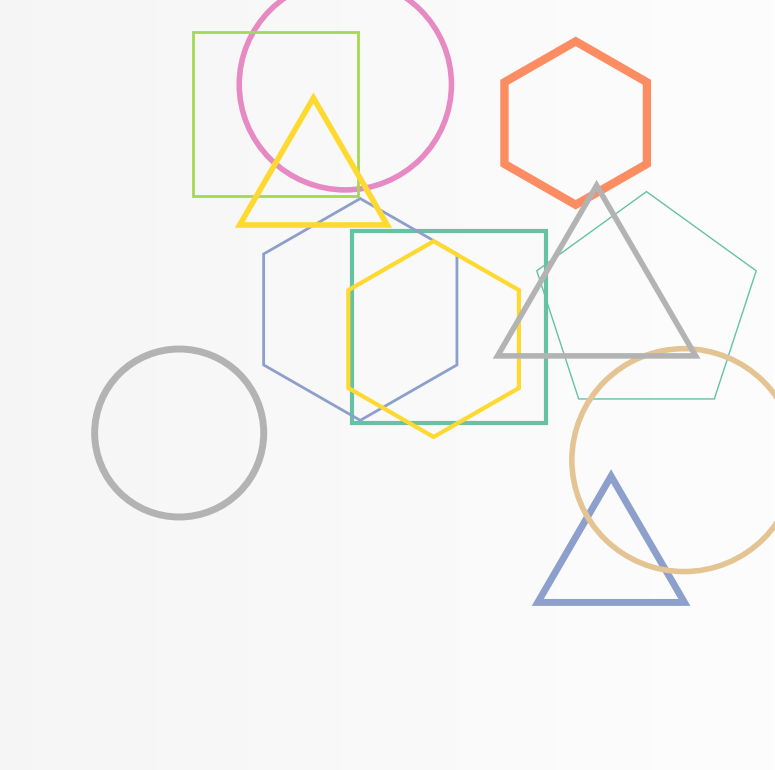[{"shape": "square", "thickness": 1.5, "radius": 0.62, "center": [0.579, 0.576]}, {"shape": "pentagon", "thickness": 0.5, "radius": 0.74, "center": [0.834, 0.602]}, {"shape": "hexagon", "thickness": 3, "radius": 0.53, "center": [0.743, 0.84]}, {"shape": "triangle", "thickness": 2.5, "radius": 0.55, "center": [0.789, 0.272]}, {"shape": "hexagon", "thickness": 1, "radius": 0.72, "center": [0.465, 0.598]}, {"shape": "circle", "thickness": 2, "radius": 0.68, "center": [0.446, 0.89]}, {"shape": "square", "thickness": 1, "radius": 0.53, "center": [0.355, 0.852]}, {"shape": "hexagon", "thickness": 1.5, "radius": 0.64, "center": [0.56, 0.56]}, {"shape": "triangle", "thickness": 2, "radius": 0.55, "center": [0.404, 0.763]}, {"shape": "circle", "thickness": 2, "radius": 0.72, "center": [0.883, 0.402]}, {"shape": "triangle", "thickness": 2, "radius": 0.74, "center": [0.77, 0.612]}, {"shape": "circle", "thickness": 2.5, "radius": 0.55, "center": [0.231, 0.438]}]